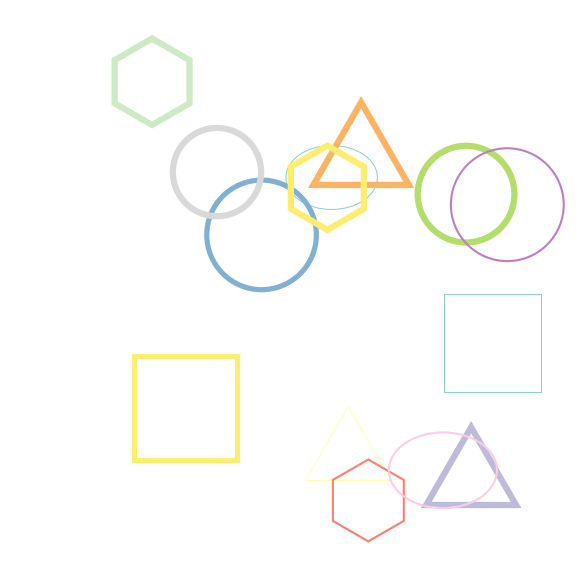[{"shape": "oval", "thickness": 0.5, "radius": 0.4, "center": [0.574, 0.692]}, {"shape": "square", "thickness": 0.5, "radius": 0.42, "center": [0.853, 0.405]}, {"shape": "triangle", "thickness": 0.5, "radius": 0.43, "center": [0.603, 0.21]}, {"shape": "triangle", "thickness": 3, "radius": 0.45, "center": [0.816, 0.17]}, {"shape": "hexagon", "thickness": 1, "radius": 0.35, "center": [0.638, 0.133]}, {"shape": "circle", "thickness": 2.5, "radius": 0.47, "center": [0.453, 0.592]}, {"shape": "triangle", "thickness": 3, "radius": 0.48, "center": [0.625, 0.727]}, {"shape": "circle", "thickness": 3, "radius": 0.42, "center": [0.807, 0.663]}, {"shape": "oval", "thickness": 1, "radius": 0.47, "center": [0.767, 0.185]}, {"shape": "circle", "thickness": 3, "radius": 0.38, "center": [0.376, 0.701]}, {"shape": "circle", "thickness": 1, "radius": 0.49, "center": [0.878, 0.645]}, {"shape": "hexagon", "thickness": 3, "radius": 0.37, "center": [0.263, 0.858]}, {"shape": "hexagon", "thickness": 3, "radius": 0.36, "center": [0.567, 0.674]}, {"shape": "square", "thickness": 2.5, "radius": 0.45, "center": [0.321, 0.293]}]